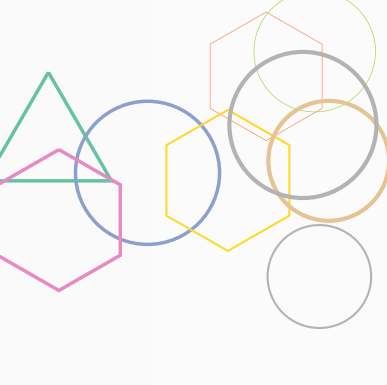[{"shape": "triangle", "thickness": 2.5, "radius": 0.94, "center": [0.125, 0.624]}, {"shape": "hexagon", "thickness": 0.5, "radius": 0.83, "center": [0.687, 0.802]}, {"shape": "circle", "thickness": 2.5, "radius": 0.93, "center": [0.381, 0.551]}, {"shape": "hexagon", "thickness": 2.5, "radius": 0.91, "center": [0.152, 0.428]}, {"shape": "circle", "thickness": 0.5, "radius": 0.78, "center": [0.812, 0.866]}, {"shape": "hexagon", "thickness": 1.5, "radius": 0.92, "center": [0.588, 0.531]}, {"shape": "circle", "thickness": 3, "radius": 0.78, "center": [0.848, 0.582]}, {"shape": "circle", "thickness": 1.5, "radius": 0.67, "center": [0.824, 0.282]}, {"shape": "circle", "thickness": 3, "radius": 0.95, "center": [0.782, 0.675]}]